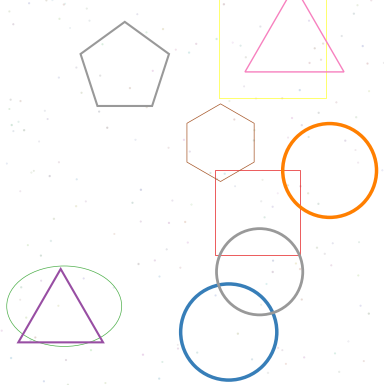[{"shape": "square", "thickness": 0.5, "radius": 0.55, "center": [0.669, 0.448]}, {"shape": "circle", "thickness": 2.5, "radius": 0.62, "center": [0.594, 0.138]}, {"shape": "oval", "thickness": 0.5, "radius": 0.75, "center": [0.167, 0.205]}, {"shape": "triangle", "thickness": 1.5, "radius": 0.64, "center": [0.158, 0.174]}, {"shape": "circle", "thickness": 2.5, "radius": 0.61, "center": [0.856, 0.557]}, {"shape": "square", "thickness": 0.5, "radius": 0.7, "center": [0.708, 0.885]}, {"shape": "hexagon", "thickness": 0.5, "radius": 0.5, "center": [0.573, 0.629]}, {"shape": "triangle", "thickness": 1, "radius": 0.74, "center": [0.765, 0.887]}, {"shape": "circle", "thickness": 2, "radius": 0.56, "center": [0.674, 0.294]}, {"shape": "pentagon", "thickness": 1.5, "radius": 0.6, "center": [0.324, 0.822]}]